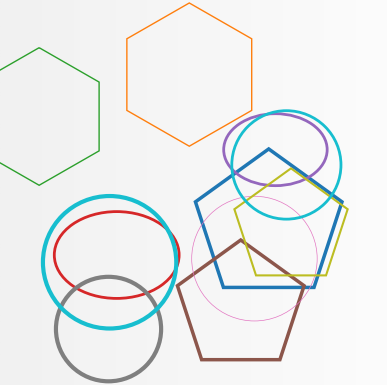[{"shape": "pentagon", "thickness": 2.5, "radius": 0.99, "center": [0.693, 0.414]}, {"shape": "hexagon", "thickness": 1, "radius": 0.93, "center": [0.488, 0.806]}, {"shape": "hexagon", "thickness": 1, "radius": 0.89, "center": [0.101, 0.697]}, {"shape": "oval", "thickness": 2, "radius": 0.81, "center": [0.301, 0.338]}, {"shape": "oval", "thickness": 2, "radius": 0.67, "center": [0.711, 0.611]}, {"shape": "pentagon", "thickness": 2.5, "radius": 0.86, "center": [0.621, 0.205]}, {"shape": "circle", "thickness": 0.5, "radius": 0.81, "center": [0.657, 0.328]}, {"shape": "circle", "thickness": 3, "radius": 0.68, "center": [0.28, 0.145]}, {"shape": "pentagon", "thickness": 1.5, "radius": 0.77, "center": [0.751, 0.409]}, {"shape": "circle", "thickness": 3, "radius": 0.86, "center": [0.283, 0.319]}, {"shape": "circle", "thickness": 2, "radius": 0.7, "center": [0.739, 0.572]}]